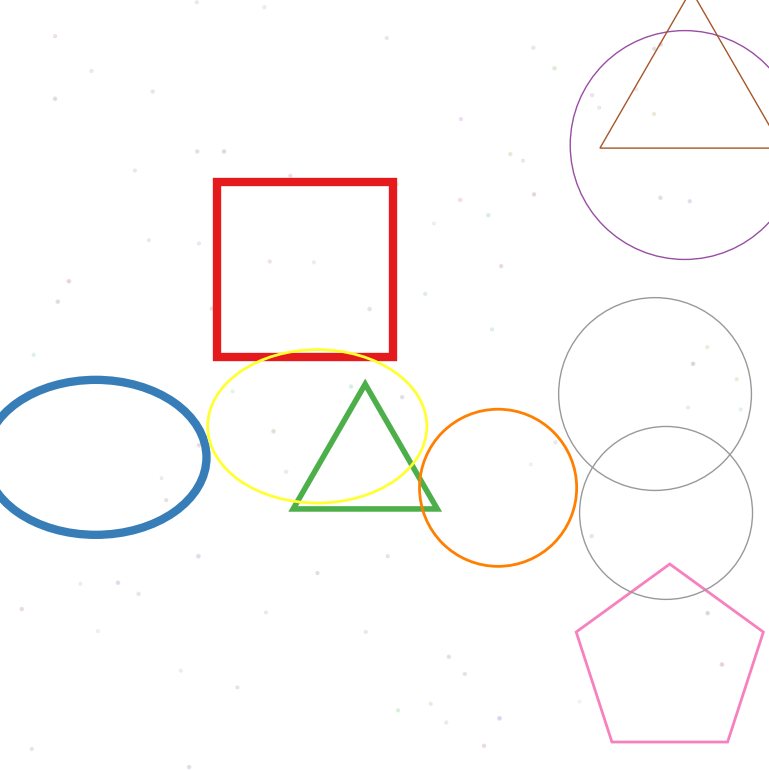[{"shape": "square", "thickness": 3, "radius": 0.57, "center": [0.396, 0.65]}, {"shape": "oval", "thickness": 3, "radius": 0.72, "center": [0.124, 0.406]}, {"shape": "triangle", "thickness": 2, "radius": 0.54, "center": [0.474, 0.393]}, {"shape": "circle", "thickness": 0.5, "radius": 0.74, "center": [0.889, 0.812]}, {"shape": "circle", "thickness": 1, "radius": 0.51, "center": [0.647, 0.367]}, {"shape": "oval", "thickness": 1, "radius": 0.71, "center": [0.412, 0.446]}, {"shape": "triangle", "thickness": 0.5, "radius": 0.68, "center": [0.898, 0.876]}, {"shape": "pentagon", "thickness": 1, "radius": 0.64, "center": [0.87, 0.14]}, {"shape": "circle", "thickness": 0.5, "radius": 0.63, "center": [0.851, 0.488]}, {"shape": "circle", "thickness": 0.5, "radius": 0.56, "center": [0.865, 0.334]}]